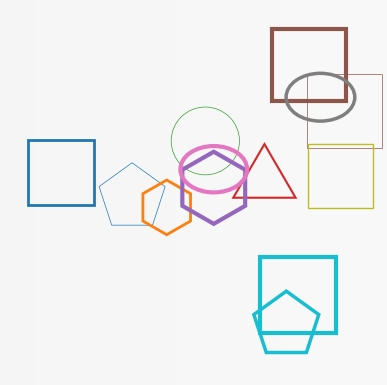[{"shape": "square", "thickness": 2, "radius": 0.43, "center": [0.158, 0.552]}, {"shape": "pentagon", "thickness": 0.5, "radius": 0.45, "center": [0.341, 0.488]}, {"shape": "hexagon", "thickness": 2, "radius": 0.35, "center": [0.43, 0.461]}, {"shape": "circle", "thickness": 0.5, "radius": 0.44, "center": [0.53, 0.634]}, {"shape": "triangle", "thickness": 1.5, "radius": 0.46, "center": [0.682, 0.533]}, {"shape": "hexagon", "thickness": 3, "radius": 0.47, "center": [0.552, 0.512]}, {"shape": "square", "thickness": 3, "radius": 0.47, "center": [0.798, 0.831]}, {"shape": "square", "thickness": 0.5, "radius": 0.48, "center": [0.889, 0.712]}, {"shape": "oval", "thickness": 3, "radius": 0.43, "center": [0.552, 0.56]}, {"shape": "oval", "thickness": 2.5, "radius": 0.44, "center": [0.827, 0.748]}, {"shape": "square", "thickness": 1, "radius": 0.42, "center": [0.879, 0.544]}, {"shape": "square", "thickness": 3, "radius": 0.49, "center": [0.769, 0.233]}, {"shape": "pentagon", "thickness": 2.5, "radius": 0.44, "center": [0.739, 0.156]}]